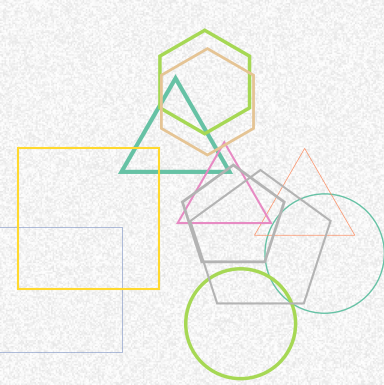[{"shape": "circle", "thickness": 1, "radius": 0.78, "center": [0.843, 0.341]}, {"shape": "triangle", "thickness": 3, "radius": 0.81, "center": [0.456, 0.635]}, {"shape": "triangle", "thickness": 0.5, "radius": 0.75, "center": [0.791, 0.464]}, {"shape": "square", "thickness": 0.5, "radius": 0.81, "center": [0.155, 0.249]}, {"shape": "triangle", "thickness": 1.5, "radius": 0.7, "center": [0.583, 0.491]}, {"shape": "hexagon", "thickness": 2.5, "radius": 0.67, "center": [0.532, 0.787]}, {"shape": "circle", "thickness": 2.5, "radius": 0.71, "center": [0.625, 0.159]}, {"shape": "square", "thickness": 1.5, "radius": 0.92, "center": [0.229, 0.432]}, {"shape": "hexagon", "thickness": 2, "radius": 0.69, "center": [0.539, 0.736]}, {"shape": "pentagon", "thickness": 1.5, "radius": 0.96, "center": [0.677, 0.367]}, {"shape": "pentagon", "thickness": 2, "radius": 0.69, "center": [0.606, 0.432]}]